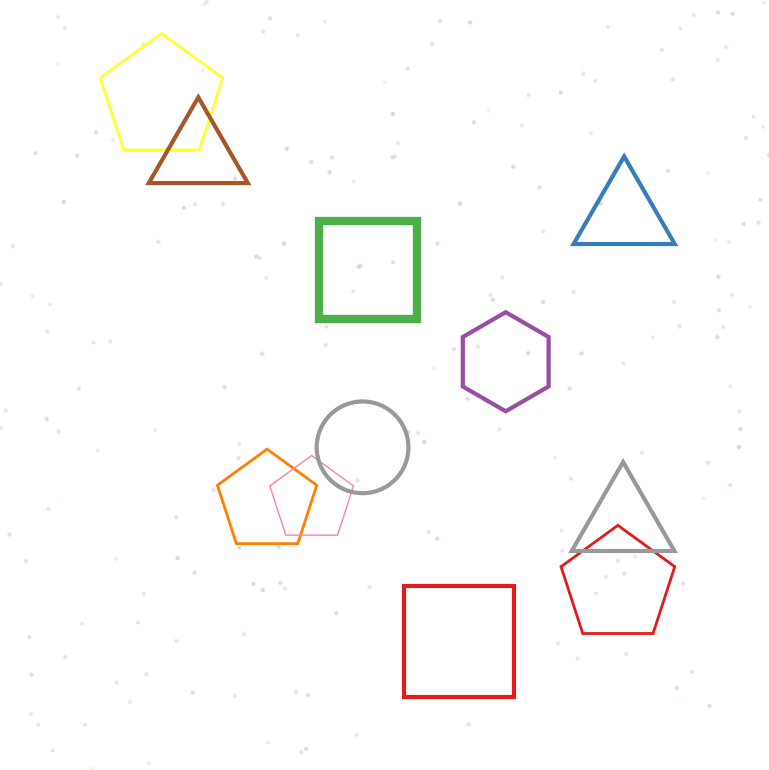[{"shape": "square", "thickness": 1.5, "radius": 0.36, "center": [0.596, 0.167]}, {"shape": "pentagon", "thickness": 1, "radius": 0.39, "center": [0.802, 0.24]}, {"shape": "triangle", "thickness": 1.5, "radius": 0.38, "center": [0.811, 0.721]}, {"shape": "square", "thickness": 3, "radius": 0.32, "center": [0.478, 0.649]}, {"shape": "hexagon", "thickness": 1.5, "radius": 0.32, "center": [0.657, 0.53]}, {"shape": "pentagon", "thickness": 1, "radius": 0.34, "center": [0.347, 0.349]}, {"shape": "pentagon", "thickness": 1, "radius": 0.42, "center": [0.21, 0.873]}, {"shape": "triangle", "thickness": 1.5, "radius": 0.37, "center": [0.258, 0.799]}, {"shape": "pentagon", "thickness": 0.5, "radius": 0.29, "center": [0.405, 0.351]}, {"shape": "triangle", "thickness": 1.5, "radius": 0.39, "center": [0.809, 0.323]}, {"shape": "circle", "thickness": 1.5, "radius": 0.3, "center": [0.471, 0.419]}]